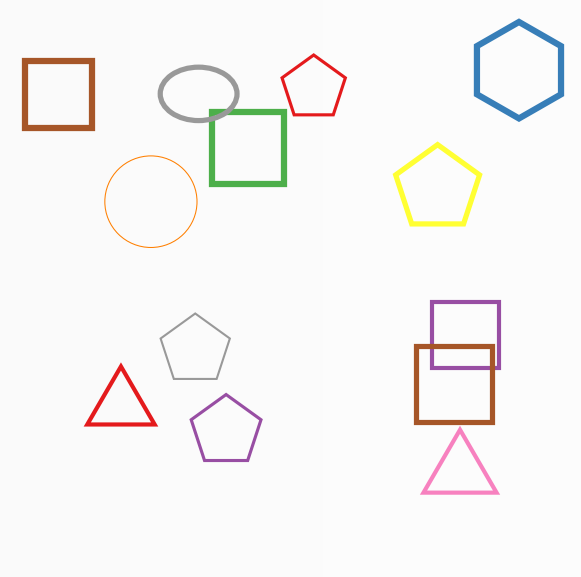[{"shape": "triangle", "thickness": 2, "radius": 0.33, "center": [0.208, 0.298]}, {"shape": "pentagon", "thickness": 1.5, "radius": 0.29, "center": [0.54, 0.847]}, {"shape": "hexagon", "thickness": 3, "radius": 0.42, "center": [0.893, 0.878]}, {"shape": "square", "thickness": 3, "radius": 0.31, "center": [0.427, 0.743]}, {"shape": "square", "thickness": 2, "radius": 0.29, "center": [0.8, 0.419]}, {"shape": "pentagon", "thickness": 1.5, "radius": 0.32, "center": [0.389, 0.253]}, {"shape": "circle", "thickness": 0.5, "radius": 0.4, "center": [0.26, 0.65]}, {"shape": "pentagon", "thickness": 2.5, "radius": 0.38, "center": [0.753, 0.673]}, {"shape": "square", "thickness": 2.5, "radius": 0.33, "center": [0.781, 0.334]}, {"shape": "square", "thickness": 3, "radius": 0.29, "center": [0.101, 0.835]}, {"shape": "triangle", "thickness": 2, "radius": 0.36, "center": [0.791, 0.182]}, {"shape": "pentagon", "thickness": 1, "radius": 0.31, "center": [0.336, 0.394]}, {"shape": "oval", "thickness": 2.5, "radius": 0.33, "center": [0.342, 0.837]}]